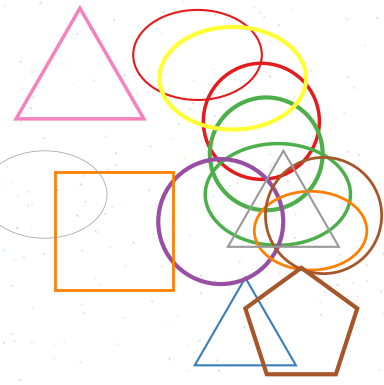[{"shape": "oval", "thickness": 1.5, "radius": 0.84, "center": [0.513, 0.857]}, {"shape": "circle", "thickness": 2.5, "radius": 0.75, "center": [0.679, 0.685]}, {"shape": "triangle", "thickness": 1.5, "radius": 0.76, "center": [0.637, 0.127]}, {"shape": "oval", "thickness": 2.5, "radius": 0.94, "center": [0.722, 0.495]}, {"shape": "circle", "thickness": 3, "radius": 0.73, "center": [0.692, 0.6]}, {"shape": "circle", "thickness": 3, "radius": 0.81, "center": [0.573, 0.424]}, {"shape": "oval", "thickness": 2, "radius": 0.73, "center": [0.807, 0.401]}, {"shape": "square", "thickness": 2, "radius": 0.77, "center": [0.295, 0.4]}, {"shape": "oval", "thickness": 3, "radius": 0.95, "center": [0.605, 0.797]}, {"shape": "circle", "thickness": 2, "radius": 0.75, "center": [0.84, 0.44]}, {"shape": "pentagon", "thickness": 3, "radius": 0.76, "center": [0.783, 0.152]}, {"shape": "triangle", "thickness": 2.5, "radius": 0.96, "center": [0.208, 0.787]}, {"shape": "triangle", "thickness": 1.5, "radius": 0.83, "center": [0.736, 0.442]}, {"shape": "oval", "thickness": 0.5, "radius": 0.81, "center": [0.116, 0.495]}]